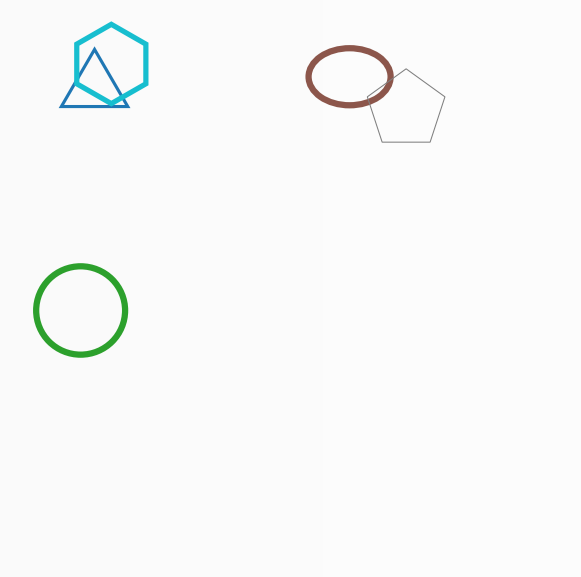[{"shape": "triangle", "thickness": 1.5, "radius": 0.33, "center": [0.163, 0.848]}, {"shape": "circle", "thickness": 3, "radius": 0.38, "center": [0.139, 0.462]}, {"shape": "oval", "thickness": 3, "radius": 0.35, "center": [0.601, 0.866]}, {"shape": "pentagon", "thickness": 0.5, "radius": 0.35, "center": [0.699, 0.81]}, {"shape": "hexagon", "thickness": 2.5, "radius": 0.34, "center": [0.192, 0.888]}]